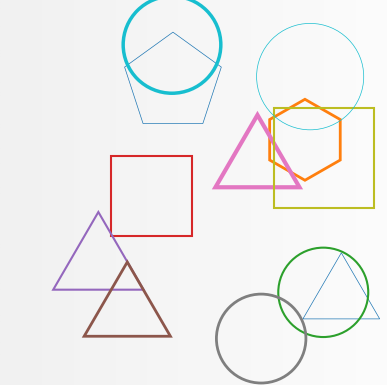[{"shape": "triangle", "thickness": 0.5, "radius": 0.57, "center": [0.881, 0.229]}, {"shape": "pentagon", "thickness": 0.5, "radius": 0.66, "center": [0.446, 0.785]}, {"shape": "hexagon", "thickness": 2, "radius": 0.53, "center": [0.787, 0.637]}, {"shape": "circle", "thickness": 1.5, "radius": 0.58, "center": [0.834, 0.241]}, {"shape": "square", "thickness": 1.5, "radius": 0.52, "center": [0.391, 0.491]}, {"shape": "triangle", "thickness": 1.5, "radius": 0.67, "center": [0.254, 0.315]}, {"shape": "triangle", "thickness": 2, "radius": 0.64, "center": [0.328, 0.191]}, {"shape": "triangle", "thickness": 3, "radius": 0.63, "center": [0.664, 0.576]}, {"shape": "circle", "thickness": 2, "radius": 0.58, "center": [0.674, 0.121]}, {"shape": "square", "thickness": 1.5, "radius": 0.65, "center": [0.836, 0.59]}, {"shape": "circle", "thickness": 0.5, "radius": 0.69, "center": [0.8, 0.801]}, {"shape": "circle", "thickness": 2.5, "radius": 0.63, "center": [0.444, 0.884]}]